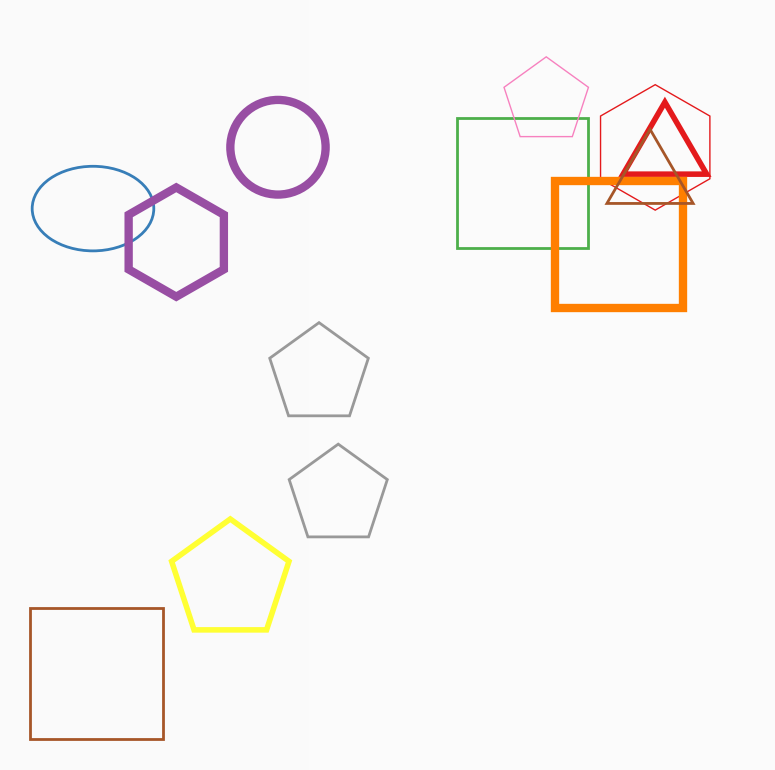[{"shape": "hexagon", "thickness": 0.5, "radius": 0.41, "center": [0.845, 0.809]}, {"shape": "triangle", "thickness": 2, "radius": 0.31, "center": [0.858, 0.805]}, {"shape": "oval", "thickness": 1, "radius": 0.39, "center": [0.12, 0.729]}, {"shape": "square", "thickness": 1, "radius": 0.42, "center": [0.674, 0.762]}, {"shape": "hexagon", "thickness": 3, "radius": 0.35, "center": [0.227, 0.686]}, {"shape": "circle", "thickness": 3, "radius": 0.31, "center": [0.359, 0.809]}, {"shape": "square", "thickness": 3, "radius": 0.41, "center": [0.798, 0.682]}, {"shape": "pentagon", "thickness": 2, "radius": 0.4, "center": [0.297, 0.246]}, {"shape": "triangle", "thickness": 1, "radius": 0.32, "center": [0.839, 0.768]}, {"shape": "square", "thickness": 1, "radius": 0.43, "center": [0.125, 0.125]}, {"shape": "pentagon", "thickness": 0.5, "radius": 0.29, "center": [0.705, 0.869]}, {"shape": "pentagon", "thickness": 1, "radius": 0.33, "center": [0.436, 0.357]}, {"shape": "pentagon", "thickness": 1, "radius": 0.33, "center": [0.412, 0.514]}]